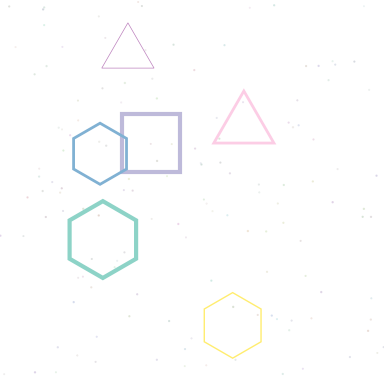[{"shape": "hexagon", "thickness": 3, "radius": 0.5, "center": [0.267, 0.378]}, {"shape": "square", "thickness": 3, "radius": 0.38, "center": [0.392, 0.628]}, {"shape": "hexagon", "thickness": 2, "radius": 0.4, "center": [0.26, 0.601]}, {"shape": "triangle", "thickness": 2, "radius": 0.45, "center": [0.633, 0.673]}, {"shape": "triangle", "thickness": 0.5, "radius": 0.39, "center": [0.332, 0.862]}, {"shape": "hexagon", "thickness": 1, "radius": 0.43, "center": [0.604, 0.155]}]